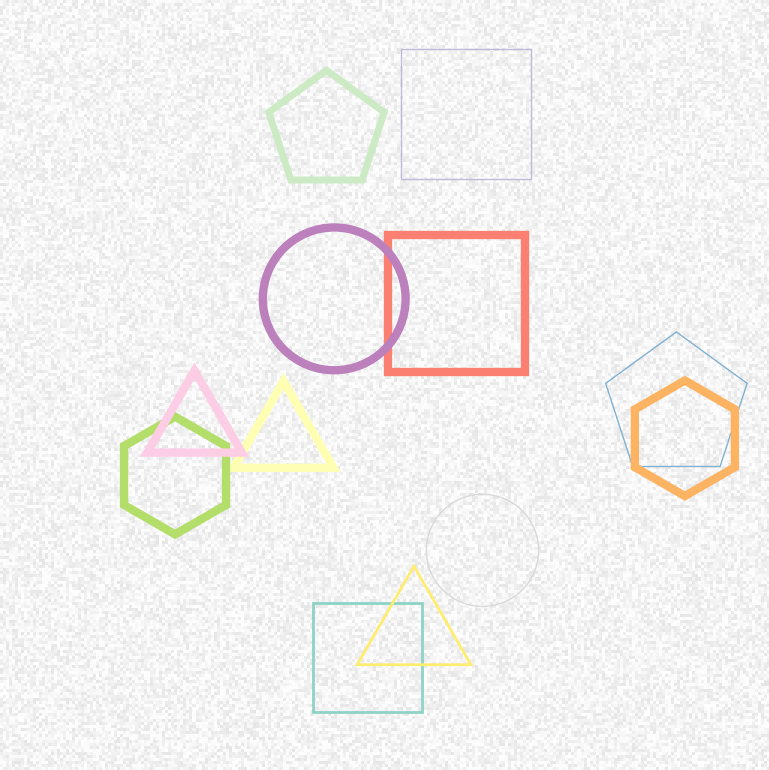[{"shape": "square", "thickness": 1, "radius": 0.35, "center": [0.477, 0.146]}, {"shape": "triangle", "thickness": 3, "radius": 0.38, "center": [0.368, 0.43]}, {"shape": "square", "thickness": 0.5, "radius": 0.42, "center": [0.606, 0.852]}, {"shape": "square", "thickness": 3, "radius": 0.45, "center": [0.593, 0.606]}, {"shape": "pentagon", "thickness": 0.5, "radius": 0.48, "center": [0.878, 0.472]}, {"shape": "hexagon", "thickness": 3, "radius": 0.38, "center": [0.889, 0.431]}, {"shape": "hexagon", "thickness": 3, "radius": 0.38, "center": [0.227, 0.382]}, {"shape": "triangle", "thickness": 3, "radius": 0.35, "center": [0.253, 0.448]}, {"shape": "circle", "thickness": 0.5, "radius": 0.36, "center": [0.627, 0.285]}, {"shape": "circle", "thickness": 3, "radius": 0.46, "center": [0.434, 0.612]}, {"shape": "pentagon", "thickness": 2.5, "radius": 0.39, "center": [0.424, 0.83]}, {"shape": "triangle", "thickness": 1, "radius": 0.43, "center": [0.538, 0.179]}]